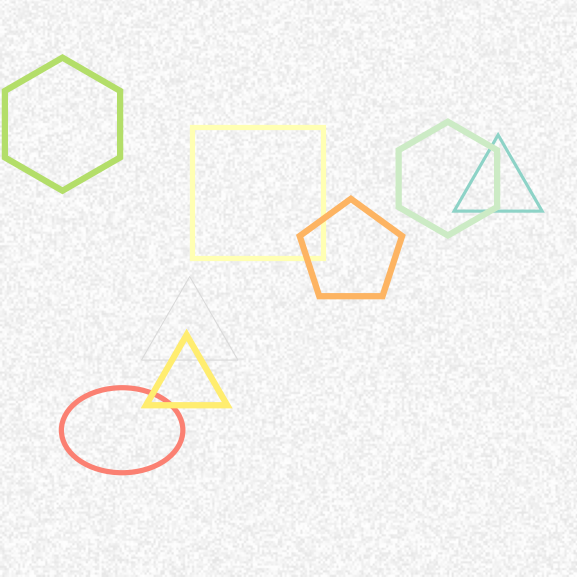[{"shape": "triangle", "thickness": 1.5, "radius": 0.44, "center": [0.863, 0.678]}, {"shape": "square", "thickness": 2.5, "radius": 0.57, "center": [0.446, 0.666]}, {"shape": "oval", "thickness": 2.5, "radius": 0.53, "center": [0.211, 0.254]}, {"shape": "pentagon", "thickness": 3, "radius": 0.47, "center": [0.608, 0.562]}, {"shape": "hexagon", "thickness": 3, "radius": 0.58, "center": [0.108, 0.784]}, {"shape": "triangle", "thickness": 0.5, "radius": 0.48, "center": [0.328, 0.424]}, {"shape": "hexagon", "thickness": 3, "radius": 0.49, "center": [0.776, 0.69]}, {"shape": "triangle", "thickness": 3, "radius": 0.41, "center": [0.323, 0.338]}]